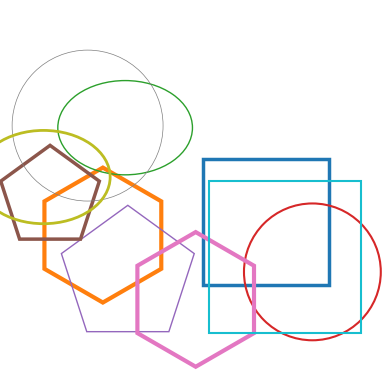[{"shape": "square", "thickness": 2.5, "radius": 0.82, "center": [0.69, 0.424]}, {"shape": "hexagon", "thickness": 3, "radius": 0.88, "center": [0.267, 0.389]}, {"shape": "oval", "thickness": 1, "radius": 0.87, "center": [0.325, 0.668]}, {"shape": "circle", "thickness": 1.5, "radius": 0.89, "center": [0.811, 0.294]}, {"shape": "pentagon", "thickness": 1, "radius": 0.91, "center": [0.332, 0.285]}, {"shape": "pentagon", "thickness": 2.5, "radius": 0.67, "center": [0.13, 0.488]}, {"shape": "hexagon", "thickness": 3, "radius": 0.87, "center": [0.508, 0.222]}, {"shape": "circle", "thickness": 0.5, "radius": 0.98, "center": [0.228, 0.674]}, {"shape": "oval", "thickness": 2, "radius": 0.87, "center": [0.113, 0.54]}, {"shape": "square", "thickness": 1.5, "radius": 0.98, "center": [0.741, 0.332]}]